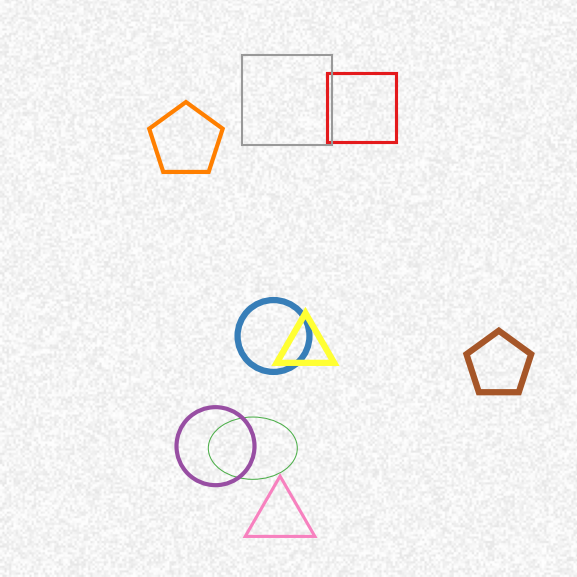[{"shape": "square", "thickness": 1.5, "radius": 0.3, "center": [0.627, 0.813]}, {"shape": "circle", "thickness": 3, "radius": 0.31, "center": [0.474, 0.417]}, {"shape": "oval", "thickness": 0.5, "radius": 0.39, "center": [0.438, 0.223]}, {"shape": "circle", "thickness": 2, "radius": 0.34, "center": [0.373, 0.227]}, {"shape": "pentagon", "thickness": 2, "radius": 0.33, "center": [0.322, 0.756]}, {"shape": "triangle", "thickness": 3, "radius": 0.29, "center": [0.529, 0.4]}, {"shape": "pentagon", "thickness": 3, "radius": 0.29, "center": [0.864, 0.368]}, {"shape": "triangle", "thickness": 1.5, "radius": 0.35, "center": [0.485, 0.105]}, {"shape": "square", "thickness": 1, "radius": 0.39, "center": [0.497, 0.826]}]